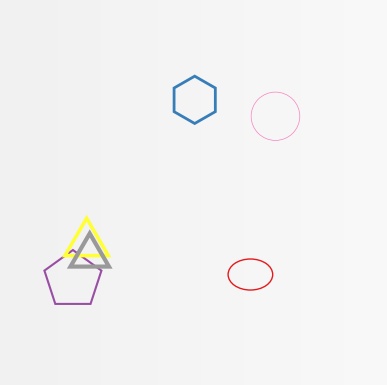[{"shape": "oval", "thickness": 1, "radius": 0.29, "center": [0.646, 0.287]}, {"shape": "hexagon", "thickness": 2, "radius": 0.31, "center": [0.502, 0.741]}, {"shape": "pentagon", "thickness": 1.5, "radius": 0.39, "center": [0.188, 0.273]}, {"shape": "triangle", "thickness": 2.5, "radius": 0.32, "center": [0.224, 0.368]}, {"shape": "circle", "thickness": 0.5, "radius": 0.31, "center": [0.711, 0.698]}, {"shape": "triangle", "thickness": 3, "radius": 0.29, "center": [0.232, 0.336]}]